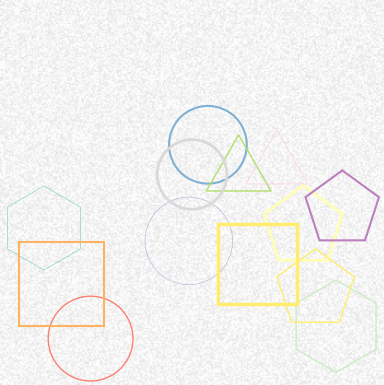[{"shape": "hexagon", "thickness": 0.5, "radius": 0.55, "center": [0.114, 0.408]}, {"shape": "pentagon", "thickness": 2, "radius": 0.54, "center": [0.788, 0.411]}, {"shape": "circle", "thickness": 0.5, "radius": 0.57, "center": [0.491, 0.374]}, {"shape": "circle", "thickness": 1, "radius": 0.55, "center": [0.235, 0.121]}, {"shape": "circle", "thickness": 1.5, "radius": 0.5, "center": [0.54, 0.624]}, {"shape": "square", "thickness": 1.5, "radius": 0.55, "center": [0.16, 0.262]}, {"shape": "triangle", "thickness": 1, "radius": 0.49, "center": [0.62, 0.552]}, {"shape": "triangle", "thickness": 0.5, "radius": 0.47, "center": [0.719, 0.569]}, {"shape": "circle", "thickness": 2, "radius": 0.45, "center": [0.499, 0.547]}, {"shape": "pentagon", "thickness": 1.5, "radius": 0.5, "center": [0.889, 0.457]}, {"shape": "hexagon", "thickness": 1, "radius": 0.6, "center": [0.873, 0.153]}, {"shape": "pentagon", "thickness": 1, "radius": 0.53, "center": [0.82, 0.248]}, {"shape": "square", "thickness": 2.5, "radius": 0.51, "center": [0.67, 0.315]}]